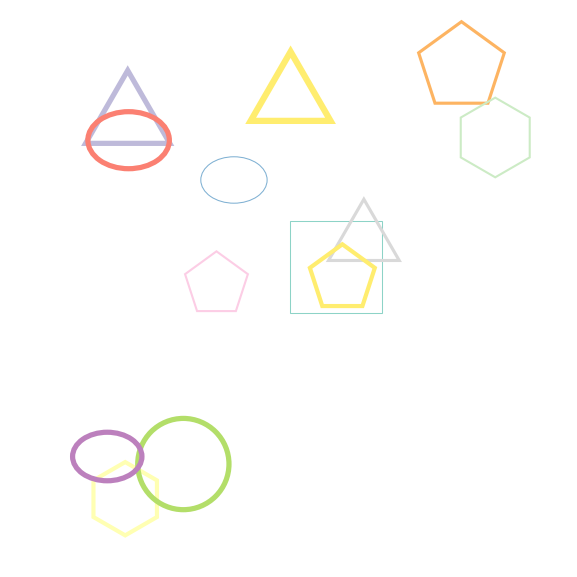[{"shape": "square", "thickness": 0.5, "radius": 0.4, "center": [0.582, 0.537]}, {"shape": "hexagon", "thickness": 2, "radius": 0.32, "center": [0.217, 0.136]}, {"shape": "triangle", "thickness": 2.5, "radius": 0.42, "center": [0.221, 0.793]}, {"shape": "oval", "thickness": 2.5, "radius": 0.35, "center": [0.223, 0.756]}, {"shape": "oval", "thickness": 0.5, "radius": 0.29, "center": [0.405, 0.687]}, {"shape": "pentagon", "thickness": 1.5, "radius": 0.39, "center": [0.799, 0.884]}, {"shape": "circle", "thickness": 2.5, "radius": 0.4, "center": [0.317, 0.196]}, {"shape": "pentagon", "thickness": 1, "radius": 0.29, "center": [0.375, 0.507]}, {"shape": "triangle", "thickness": 1.5, "radius": 0.35, "center": [0.63, 0.583]}, {"shape": "oval", "thickness": 2.5, "radius": 0.3, "center": [0.186, 0.209]}, {"shape": "hexagon", "thickness": 1, "radius": 0.34, "center": [0.858, 0.761]}, {"shape": "pentagon", "thickness": 2, "radius": 0.3, "center": [0.593, 0.517]}, {"shape": "triangle", "thickness": 3, "radius": 0.4, "center": [0.503, 0.83]}]